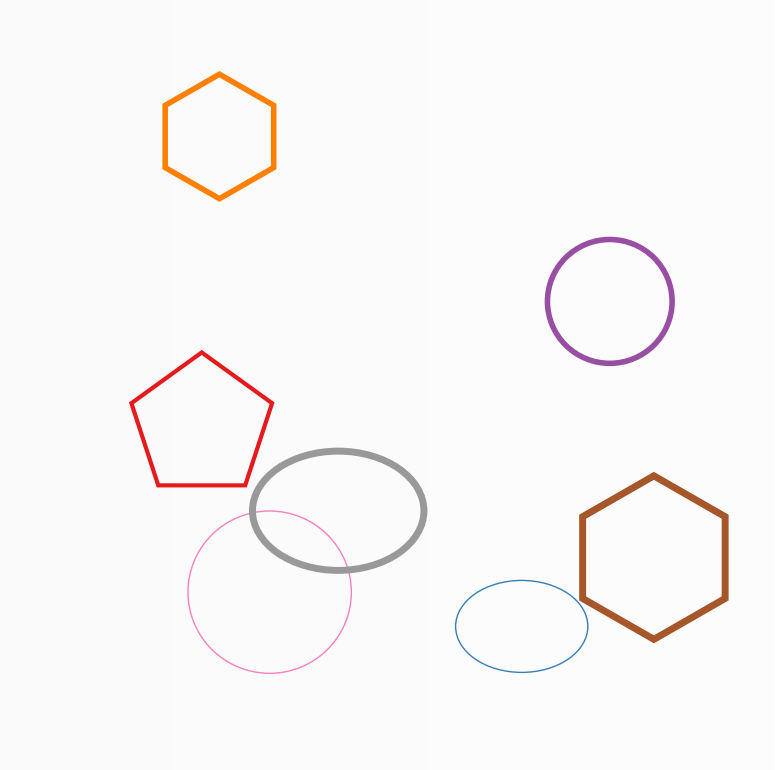[{"shape": "pentagon", "thickness": 1.5, "radius": 0.48, "center": [0.26, 0.447]}, {"shape": "oval", "thickness": 0.5, "radius": 0.43, "center": [0.673, 0.186]}, {"shape": "circle", "thickness": 2, "radius": 0.4, "center": [0.787, 0.609]}, {"shape": "hexagon", "thickness": 2, "radius": 0.4, "center": [0.283, 0.823]}, {"shape": "hexagon", "thickness": 2.5, "radius": 0.53, "center": [0.844, 0.276]}, {"shape": "circle", "thickness": 0.5, "radius": 0.53, "center": [0.348, 0.231]}, {"shape": "oval", "thickness": 2.5, "radius": 0.55, "center": [0.436, 0.337]}]